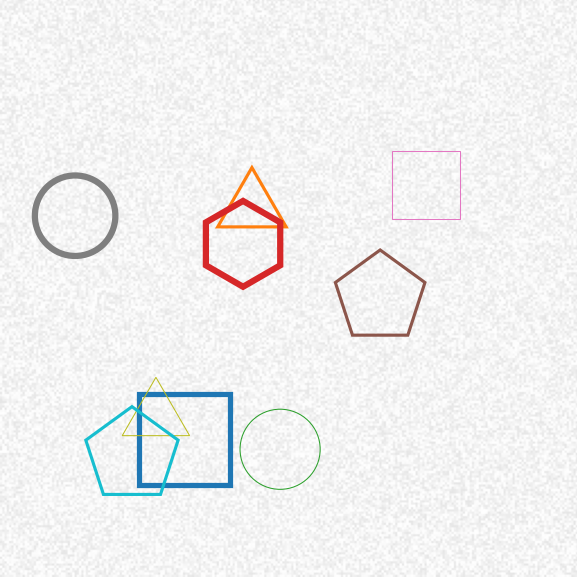[{"shape": "square", "thickness": 2.5, "radius": 0.39, "center": [0.319, 0.239]}, {"shape": "triangle", "thickness": 1.5, "radius": 0.34, "center": [0.436, 0.64]}, {"shape": "circle", "thickness": 0.5, "radius": 0.35, "center": [0.485, 0.221]}, {"shape": "hexagon", "thickness": 3, "radius": 0.37, "center": [0.421, 0.577]}, {"shape": "pentagon", "thickness": 1.5, "radius": 0.41, "center": [0.658, 0.485]}, {"shape": "square", "thickness": 0.5, "radius": 0.29, "center": [0.737, 0.679]}, {"shape": "circle", "thickness": 3, "radius": 0.35, "center": [0.13, 0.626]}, {"shape": "triangle", "thickness": 0.5, "radius": 0.34, "center": [0.27, 0.278]}, {"shape": "pentagon", "thickness": 1.5, "radius": 0.42, "center": [0.229, 0.211]}]